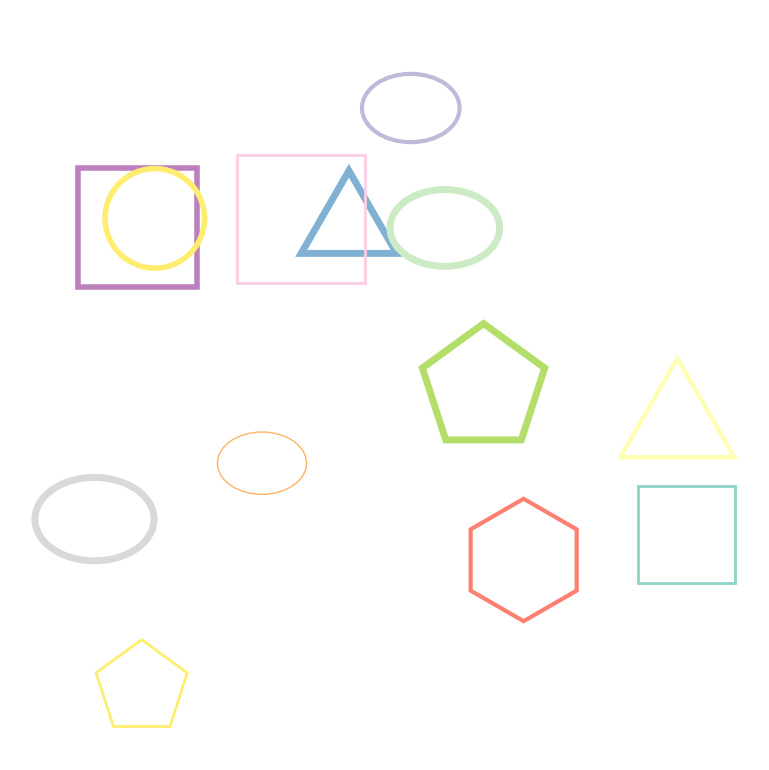[{"shape": "square", "thickness": 1, "radius": 0.31, "center": [0.892, 0.306]}, {"shape": "triangle", "thickness": 1.5, "radius": 0.43, "center": [0.88, 0.449]}, {"shape": "oval", "thickness": 1.5, "radius": 0.32, "center": [0.533, 0.86]}, {"shape": "hexagon", "thickness": 1.5, "radius": 0.4, "center": [0.68, 0.273]}, {"shape": "triangle", "thickness": 2.5, "radius": 0.36, "center": [0.453, 0.707]}, {"shape": "oval", "thickness": 0.5, "radius": 0.29, "center": [0.34, 0.398]}, {"shape": "pentagon", "thickness": 2.5, "radius": 0.42, "center": [0.628, 0.496]}, {"shape": "square", "thickness": 1, "radius": 0.42, "center": [0.391, 0.715]}, {"shape": "oval", "thickness": 2.5, "radius": 0.39, "center": [0.123, 0.326]}, {"shape": "square", "thickness": 2, "radius": 0.39, "center": [0.178, 0.704]}, {"shape": "oval", "thickness": 2.5, "radius": 0.36, "center": [0.578, 0.704]}, {"shape": "circle", "thickness": 2, "radius": 0.32, "center": [0.201, 0.716]}, {"shape": "pentagon", "thickness": 1, "radius": 0.31, "center": [0.184, 0.107]}]